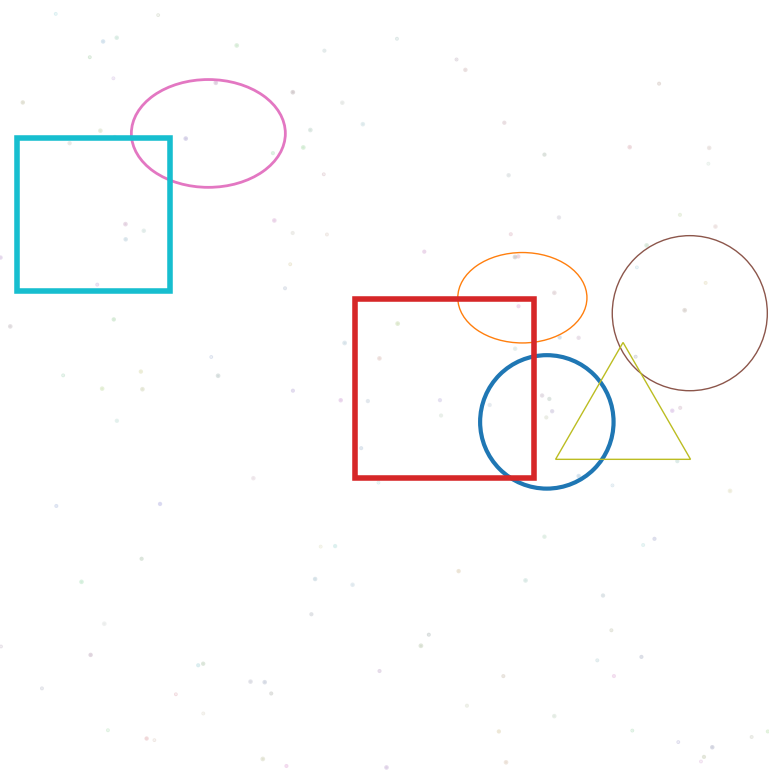[{"shape": "circle", "thickness": 1.5, "radius": 0.43, "center": [0.71, 0.452]}, {"shape": "oval", "thickness": 0.5, "radius": 0.42, "center": [0.678, 0.613]}, {"shape": "square", "thickness": 2, "radius": 0.58, "center": [0.577, 0.495]}, {"shape": "circle", "thickness": 0.5, "radius": 0.5, "center": [0.896, 0.593]}, {"shape": "oval", "thickness": 1, "radius": 0.5, "center": [0.271, 0.827]}, {"shape": "triangle", "thickness": 0.5, "radius": 0.51, "center": [0.809, 0.454]}, {"shape": "square", "thickness": 2, "radius": 0.5, "center": [0.122, 0.722]}]